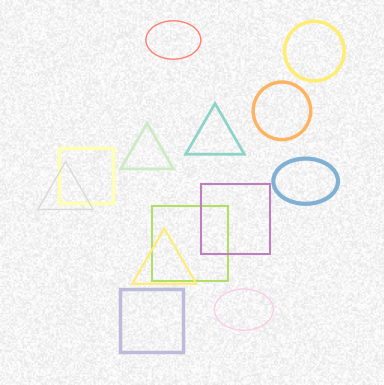[{"shape": "triangle", "thickness": 2, "radius": 0.44, "center": [0.558, 0.643]}, {"shape": "square", "thickness": 2.5, "radius": 0.36, "center": [0.223, 0.544]}, {"shape": "square", "thickness": 2.5, "radius": 0.41, "center": [0.394, 0.168]}, {"shape": "oval", "thickness": 1, "radius": 0.36, "center": [0.45, 0.896]}, {"shape": "oval", "thickness": 3, "radius": 0.42, "center": [0.794, 0.529]}, {"shape": "circle", "thickness": 2.5, "radius": 0.37, "center": [0.732, 0.712]}, {"shape": "square", "thickness": 1.5, "radius": 0.49, "center": [0.493, 0.368]}, {"shape": "oval", "thickness": 1, "radius": 0.38, "center": [0.633, 0.196]}, {"shape": "triangle", "thickness": 1, "radius": 0.41, "center": [0.17, 0.497]}, {"shape": "square", "thickness": 1.5, "radius": 0.45, "center": [0.611, 0.431]}, {"shape": "triangle", "thickness": 2, "radius": 0.4, "center": [0.382, 0.601]}, {"shape": "circle", "thickness": 2.5, "radius": 0.39, "center": [0.817, 0.867]}, {"shape": "triangle", "thickness": 1.5, "radius": 0.48, "center": [0.427, 0.311]}]